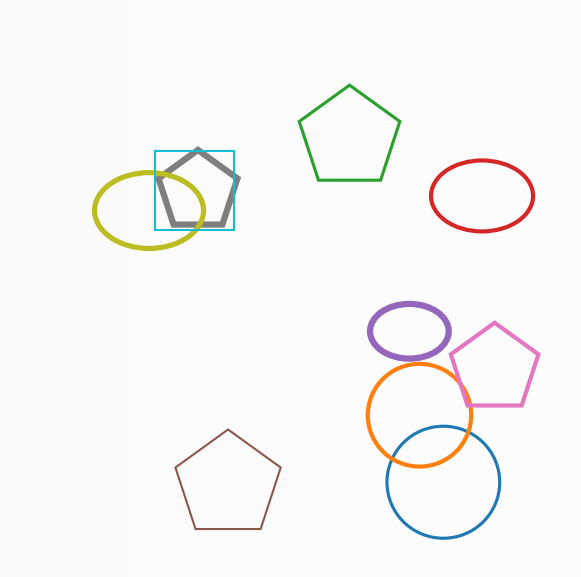[{"shape": "circle", "thickness": 1.5, "radius": 0.48, "center": [0.763, 0.164]}, {"shape": "circle", "thickness": 2, "radius": 0.44, "center": [0.722, 0.28]}, {"shape": "pentagon", "thickness": 1.5, "radius": 0.45, "center": [0.601, 0.761]}, {"shape": "oval", "thickness": 2, "radius": 0.44, "center": [0.829, 0.66]}, {"shape": "oval", "thickness": 3, "radius": 0.34, "center": [0.704, 0.426]}, {"shape": "pentagon", "thickness": 1, "radius": 0.48, "center": [0.392, 0.16]}, {"shape": "pentagon", "thickness": 2, "radius": 0.4, "center": [0.851, 0.361]}, {"shape": "pentagon", "thickness": 3, "radius": 0.36, "center": [0.341, 0.668]}, {"shape": "oval", "thickness": 2.5, "radius": 0.47, "center": [0.256, 0.635]}, {"shape": "square", "thickness": 1, "radius": 0.34, "center": [0.334, 0.669]}]